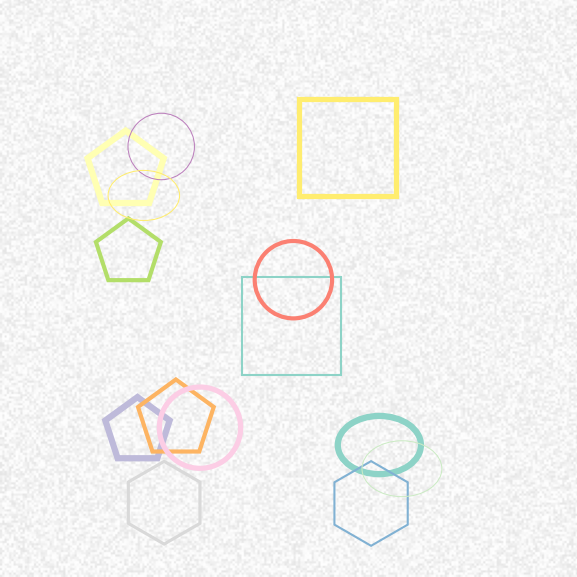[{"shape": "oval", "thickness": 3, "radius": 0.36, "center": [0.657, 0.229]}, {"shape": "square", "thickness": 1, "radius": 0.43, "center": [0.505, 0.435]}, {"shape": "pentagon", "thickness": 3, "radius": 0.35, "center": [0.218, 0.704]}, {"shape": "pentagon", "thickness": 3, "radius": 0.29, "center": [0.238, 0.253]}, {"shape": "circle", "thickness": 2, "radius": 0.34, "center": [0.508, 0.515]}, {"shape": "hexagon", "thickness": 1, "radius": 0.37, "center": [0.643, 0.127]}, {"shape": "pentagon", "thickness": 2, "radius": 0.34, "center": [0.305, 0.273]}, {"shape": "pentagon", "thickness": 2, "radius": 0.3, "center": [0.222, 0.562]}, {"shape": "circle", "thickness": 2.5, "radius": 0.35, "center": [0.346, 0.259]}, {"shape": "hexagon", "thickness": 1.5, "radius": 0.36, "center": [0.284, 0.129]}, {"shape": "circle", "thickness": 0.5, "radius": 0.29, "center": [0.279, 0.745]}, {"shape": "oval", "thickness": 0.5, "radius": 0.35, "center": [0.696, 0.188]}, {"shape": "square", "thickness": 2.5, "radius": 0.42, "center": [0.602, 0.743]}, {"shape": "oval", "thickness": 0.5, "radius": 0.31, "center": [0.249, 0.661]}]